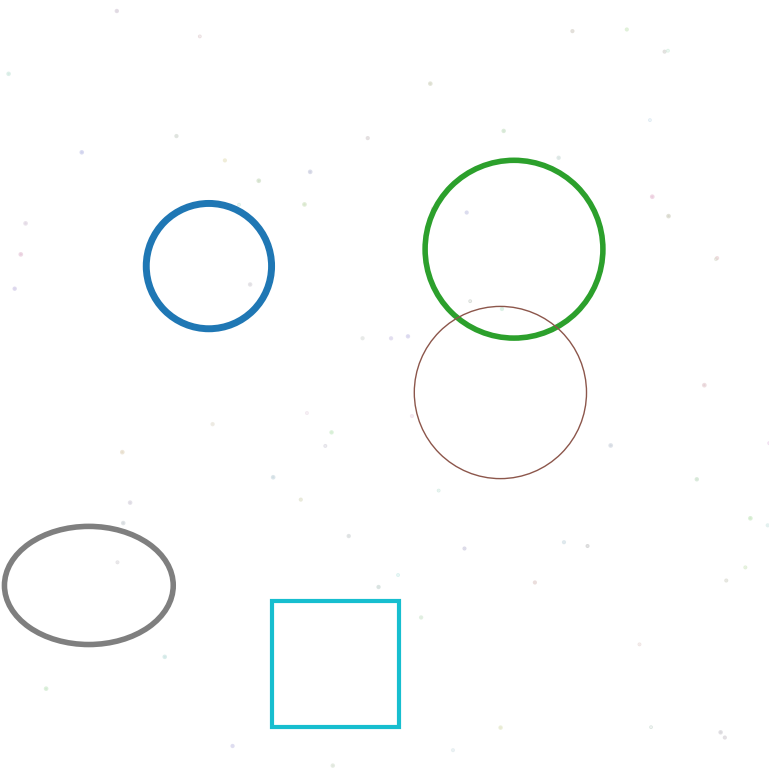[{"shape": "circle", "thickness": 2.5, "radius": 0.41, "center": [0.271, 0.654]}, {"shape": "circle", "thickness": 2, "radius": 0.58, "center": [0.668, 0.676]}, {"shape": "circle", "thickness": 0.5, "radius": 0.56, "center": [0.65, 0.49]}, {"shape": "oval", "thickness": 2, "radius": 0.55, "center": [0.115, 0.24]}, {"shape": "square", "thickness": 1.5, "radius": 0.41, "center": [0.436, 0.138]}]